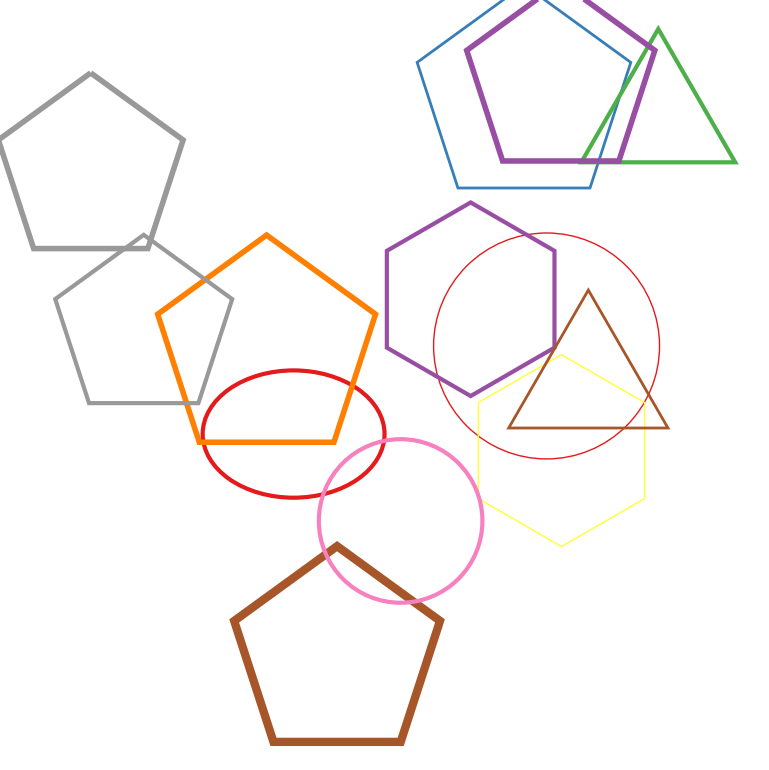[{"shape": "oval", "thickness": 1.5, "radius": 0.59, "center": [0.381, 0.436]}, {"shape": "circle", "thickness": 0.5, "radius": 0.73, "center": [0.71, 0.551]}, {"shape": "pentagon", "thickness": 1, "radius": 0.73, "center": [0.68, 0.874]}, {"shape": "triangle", "thickness": 1.5, "radius": 0.58, "center": [0.855, 0.847]}, {"shape": "pentagon", "thickness": 2, "radius": 0.64, "center": [0.728, 0.895]}, {"shape": "hexagon", "thickness": 1.5, "radius": 0.63, "center": [0.611, 0.611]}, {"shape": "pentagon", "thickness": 2, "radius": 0.74, "center": [0.346, 0.546]}, {"shape": "hexagon", "thickness": 0.5, "radius": 0.62, "center": [0.729, 0.415]}, {"shape": "pentagon", "thickness": 3, "radius": 0.7, "center": [0.438, 0.15]}, {"shape": "triangle", "thickness": 1, "radius": 0.6, "center": [0.764, 0.504]}, {"shape": "circle", "thickness": 1.5, "radius": 0.53, "center": [0.52, 0.323]}, {"shape": "pentagon", "thickness": 1.5, "radius": 0.6, "center": [0.187, 0.574]}, {"shape": "pentagon", "thickness": 2, "radius": 0.63, "center": [0.118, 0.779]}]